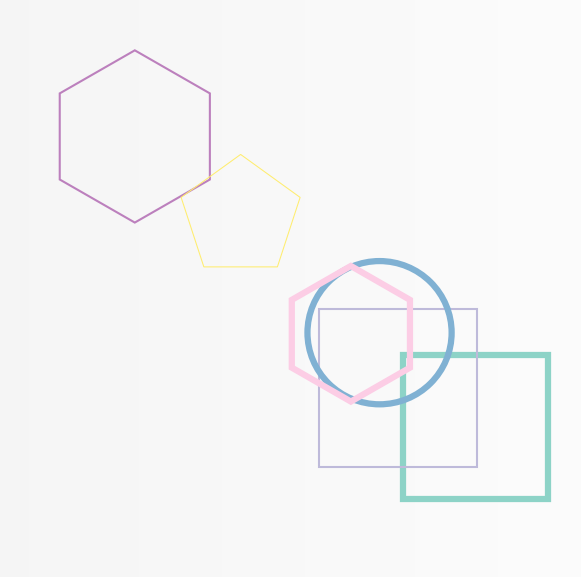[{"shape": "square", "thickness": 3, "radius": 0.62, "center": [0.818, 0.26]}, {"shape": "square", "thickness": 1, "radius": 0.68, "center": [0.685, 0.328]}, {"shape": "circle", "thickness": 3, "radius": 0.62, "center": [0.653, 0.423]}, {"shape": "hexagon", "thickness": 3, "radius": 0.59, "center": [0.604, 0.421]}, {"shape": "hexagon", "thickness": 1, "radius": 0.75, "center": [0.232, 0.763]}, {"shape": "pentagon", "thickness": 0.5, "radius": 0.54, "center": [0.414, 0.624]}]